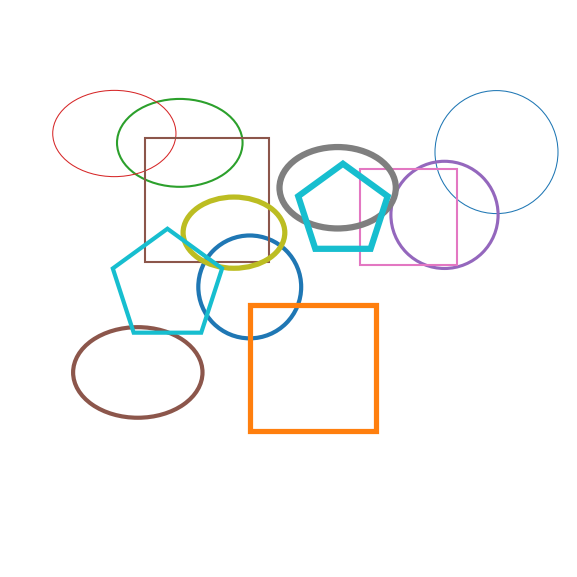[{"shape": "circle", "thickness": 0.5, "radius": 0.53, "center": [0.86, 0.736]}, {"shape": "circle", "thickness": 2, "radius": 0.45, "center": [0.432, 0.502]}, {"shape": "square", "thickness": 2.5, "radius": 0.55, "center": [0.541, 0.361]}, {"shape": "oval", "thickness": 1, "radius": 0.54, "center": [0.311, 0.752]}, {"shape": "oval", "thickness": 0.5, "radius": 0.53, "center": [0.198, 0.768]}, {"shape": "circle", "thickness": 1.5, "radius": 0.46, "center": [0.77, 0.627]}, {"shape": "oval", "thickness": 2, "radius": 0.56, "center": [0.239, 0.354]}, {"shape": "square", "thickness": 1, "radius": 0.54, "center": [0.359, 0.652]}, {"shape": "square", "thickness": 1, "radius": 0.42, "center": [0.708, 0.623]}, {"shape": "oval", "thickness": 3, "radius": 0.5, "center": [0.585, 0.674]}, {"shape": "oval", "thickness": 2.5, "radius": 0.44, "center": [0.405, 0.596]}, {"shape": "pentagon", "thickness": 2, "radius": 0.5, "center": [0.29, 0.504]}, {"shape": "pentagon", "thickness": 3, "radius": 0.41, "center": [0.594, 0.634]}]